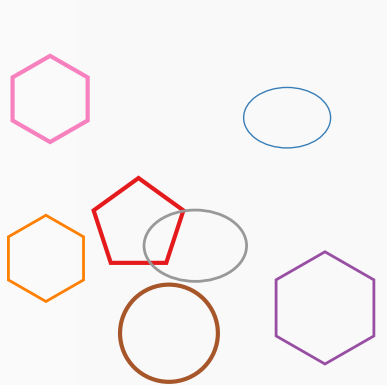[{"shape": "pentagon", "thickness": 3, "radius": 0.61, "center": [0.357, 0.416]}, {"shape": "oval", "thickness": 1, "radius": 0.56, "center": [0.741, 0.694]}, {"shape": "hexagon", "thickness": 2, "radius": 0.73, "center": [0.839, 0.2]}, {"shape": "hexagon", "thickness": 2, "radius": 0.56, "center": [0.119, 0.329]}, {"shape": "circle", "thickness": 3, "radius": 0.63, "center": [0.436, 0.134]}, {"shape": "hexagon", "thickness": 3, "radius": 0.56, "center": [0.129, 0.743]}, {"shape": "oval", "thickness": 2, "radius": 0.66, "center": [0.504, 0.362]}]